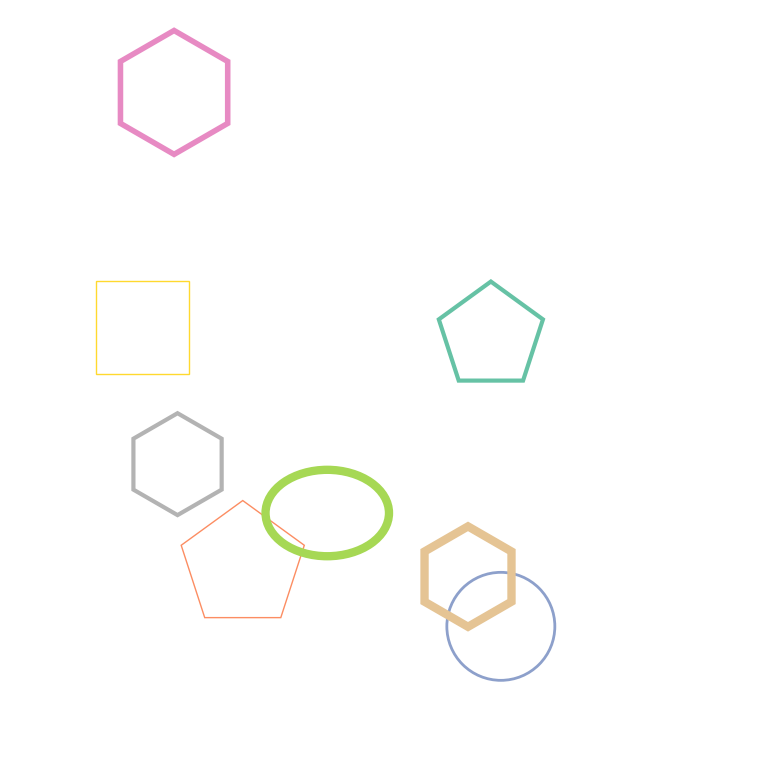[{"shape": "pentagon", "thickness": 1.5, "radius": 0.36, "center": [0.638, 0.563]}, {"shape": "pentagon", "thickness": 0.5, "radius": 0.42, "center": [0.315, 0.266]}, {"shape": "circle", "thickness": 1, "radius": 0.35, "center": [0.65, 0.187]}, {"shape": "hexagon", "thickness": 2, "radius": 0.4, "center": [0.226, 0.88]}, {"shape": "oval", "thickness": 3, "radius": 0.4, "center": [0.425, 0.334]}, {"shape": "square", "thickness": 0.5, "radius": 0.3, "center": [0.185, 0.575]}, {"shape": "hexagon", "thickness": 3, "radius": 0.33, "center": [0.608, 0.251]}, {"shape": "hexagon", "thickness": 1.5, "radius": 0.33, "center": [0.231, 0.397]}]